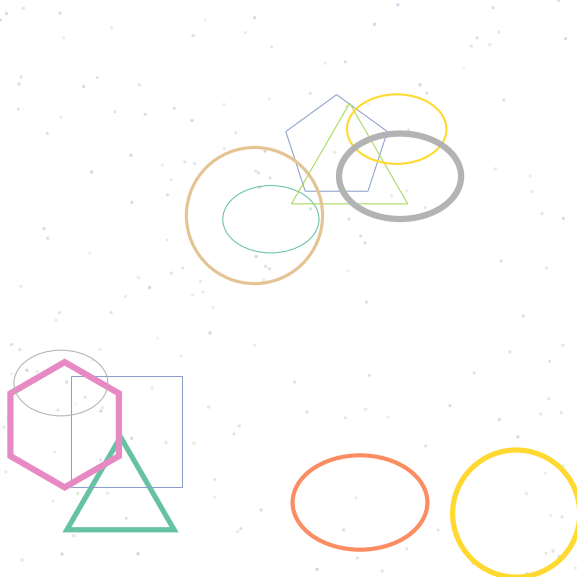[{"shape": "triangle", "thickness": 2.5, "radius": 0.54, "center": [0.209, 0.135]}, {"shape": "oval", "thickness": 0.5, "radius": 0.42, "center": [0.469, 0.619]}, {"shape": "oval", "thickness": 2, "radius": 0.58, "center": [0.623, 0.129]}, {"shape": "pentagon", "thickness": 0.5, "radius": 0.46, "center": [0.583, 0.743]}, {"shape": "square", "thickness": 0.5, "radius": 0.48, "center": [0.219, 0.252]}, {"shape": "hexagon", "thickness": 3, "radius": 0.54, "center": [0.112, 0.264]}, {"shape": "triangle", "thickness": 0.5, "radius": 0.58, "center": [0.605, 0.704]}, {"shape": "oval", "thickness": 1, "radius": 0.43, "center": [0.687, 0.776]}, {"shape": "circle", "thickness": 2.5, "radius": 0.55, "center": [0.894, 0.11]}, {"shape": "circle", "thickness": 1.5, "radius": 0.59, "center": [0.441, 0.626]}, {"shape": "oval", "thickness": 0.5, "radius": 0.41, "center": [0.105, 0.336]}, {"shape": "oval", "thickness": 3, "radius": 0.53, "center": [0.693, 0.694]}]